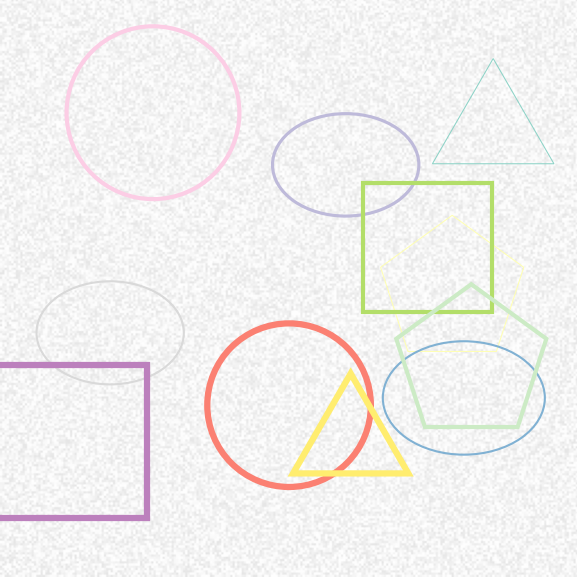[{"shape": "triangle", "thickness": 0.5, "radius": 0.61, "center": [0.854, 0.776]}, {"shape": "pentagon", "thickness": 0.5, "radius": 0.65, "center": [0.783, 0.496]}, {"shape": "oval", "thickness": 1.5, "radius": 0.63, "center": [0.599, 0.714]}, {"shape": "circle", "thickness": 3, "radius": 0.71, "center": [0.501, 0.298]}, {"shape": "oval", "thickness": 1, "radius": 0.7, "center": [0.803, 0.31]}, {"shape": "square", "thickness": 2, "radius": 0.56, "center": [0.74, 0.571]}, {"shape": "circle", "thickness": 2, "radius": 0.75, "center": [0.265, 0.804]}, {"shape": "oval", "thickness": 1, "radius": 0.64, "center": [0.191, 0.423]}, {"shape": "square", "thickness": 3, "radius": 0.66, "center": [0.122, 0.235]}, {"shape": "pentagon", "thickness": 2, "radius": 0.68, "center": [0.816, 0.37]}, {"shape": "triangle", "thickness": 3, "radius": 0.58, "center": [0.607, 0.237]}]